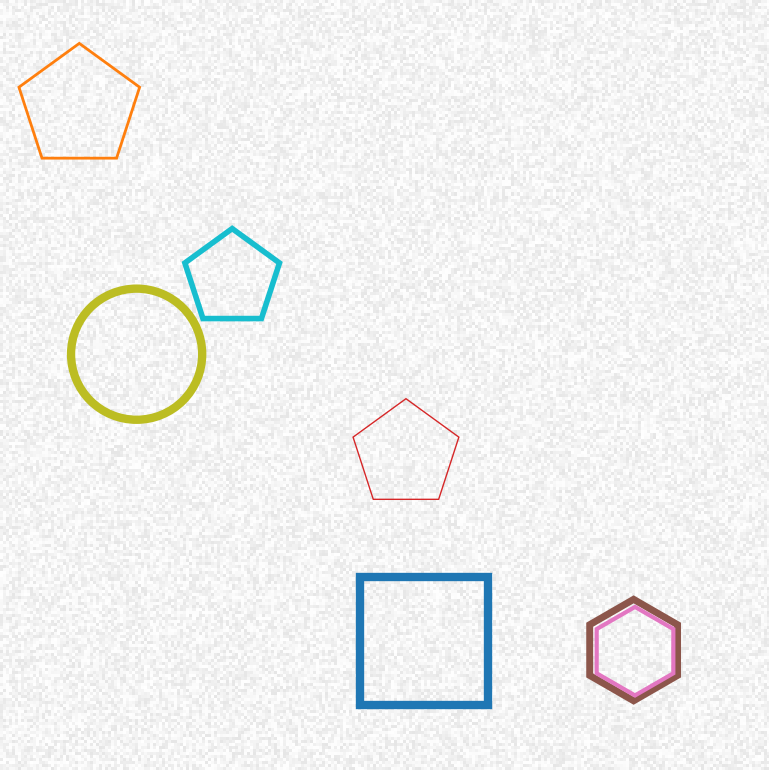[{"shape": "square", "thickness": 3, "radius": 0.42, "center": [0.551, 0.167]}, {"shape": "pentagon", "thickness": 1, "radius": 0.41, "center": [0.103, 0.861]}, {"shape": "pentagon", "thickness": 0.5, "radius": 0.36, "center": [0.527, 0.41]}, {"shape": "hexagon", "thickness": 2.5, "radius": 0.33, "center": [0.823, 0.156]}, {"shape": "hexagon", "thickness": 1.5, "radius": 0.29, "center": [0.825, 0.154]}, {"shape": "circle", "thickness": 3, "radius": 0.43, "center": [0.177, 0.54]}, {"shape": "pentagon", "thickness": 2, "radius": 0.32, "center": [0.302, 0.639]}]